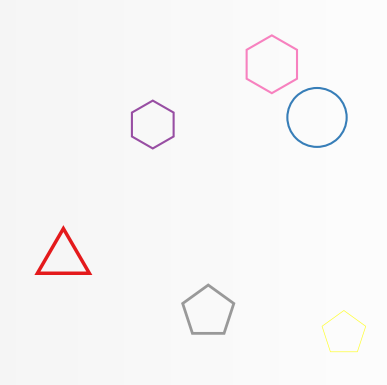[{"shape": "triangle", "thickness": 2.5, "radius": 0.39, "center": [0.164, 0.329]}, {"shape": "circle", "thickness": 1.5, "radius": 0.38, "center": [0.818, 0.695]}, {"shape": "hexagon", "thickness": 1.5, "radius": 0.31, "center": [0.394, 0.677]}, {"shape": "pentagon", "thickness": 0.5, "radius": 0.3, "center": [0.887, 0.134]}, {"shape": "hexagon", "thickness": 1.5, "radius": 0.38, "center": [0.701, 0.833]}, {"shape": "pentagon", "thickness": 2, "radius": 0.35, "center": [0.537, 0.19]}]